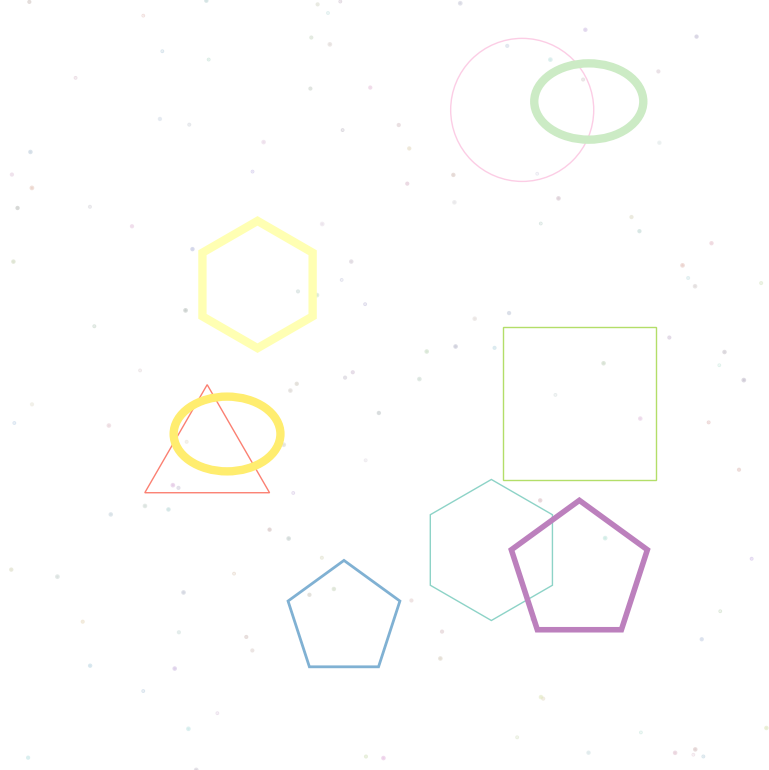[{"shape": "hexagon", "thickness": 0.5, "radius": 0.46, "center": [0.638, 0.286]}, {"shape": "hexagon", "thickness": 3, "radius": 0.41, "center": [0.334, 0.63]}, {"shape": "triangle", "thickness": 0.5, "radius": 0.47, "center": [0.269, 0.407]}, {"shape": "pentagon", "thickness": 1, "radius": 0.38, "center": [0.447, 0.196]}, {"shape": "square", "thickness": 0.5, "radius": 0.49, "center": [0.753, 0.476]}, {"shape": "circle", "thickness": 0.5, "radius": 0.46, "center": [0.678, 0.857]}, {"shape": "pentagon", "thickness": 2, "radius": 0.46, "center": [0.752, 0.257]}, {"shape": "oval", "thickness": 3, "radius": 0.35, "center": [0.765, 0.868]}, {"shape": "oval", "thickness": 3, "radius": 0.35, "center": [0.295, 0.436]}]